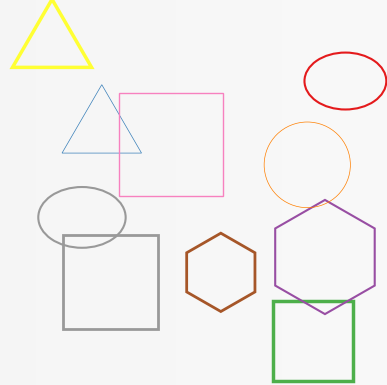[{"shape": "oval", "thickness": 1.5, "radius": 0.53, "center": [0.891, 0.79]}, {"shape": "triangle", "thickness": 0.5, "radius": 0.59, "center": [0.263, 0.662]}, {"shape": "square", "thickness": 2.5, "radius": 0.52, "center": [0.809, 0.114]}, {"shape": "hexagon", "thickness": 1.5, "radius": 0.74, "center": [0.839, 0.332]}, {"shape": "circle", "thickness": 0.5, "radius": 0.56, "center": [0.793, 0.572]}, {"shape": "triangle", "thickness": 2.5, "radius": 0.59, "center": [0.134, 0.884]}, {"shape": "hexagon", "thickness": 2, "radius": 0.51, "center": [0.57, 0.293]}, {"shape": "square", "thickness": 1, "radius": 0.67, "center": [0.442, 0.624]}, {"shape": "square", "thickness": 2, "radius": 0.61, "center": [0.286, 0.268]}, {"shape": "oval", "thickness": 1.5, "radius": 0.56, "center": [0.212, 0.435]}]